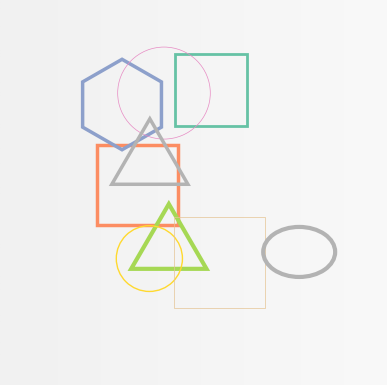[{"shape": "square", "thickness": 2, "radius": 0.47, "center": [0.544, 0.767]}, {"shape": "square", "thickness": 2.5, "radius": 0.52, "center": [0.354, 0.519]}, {"shape": "hexagon", "thickness": 2.5, "radius": 0.59, "center": [0.315, 0.729]}, {"shape": "circle", "thickness": 0.5, "radius": 0.6, "center": [0.423, 0.758]}, {"shape": "triangle", "thickness": 3, "radius": 0.56, "center": [0.436, 0.358]}, {"shape": "circle", "thickness": 1, "radius": 0.43, "center": [0.385, 0.328]}, {"shape": "square", "thickness": 0.5, "radius": 0.59, "center": [0.566, 0.318]}, {"shape": "triangle", "thickness": 2.5, "radius": 0.57, "center": [0.387, 0.578]}, {"shape": "oval", "thickness": 3, "radius": 0.46, "center": [0.772, 0.346]}]